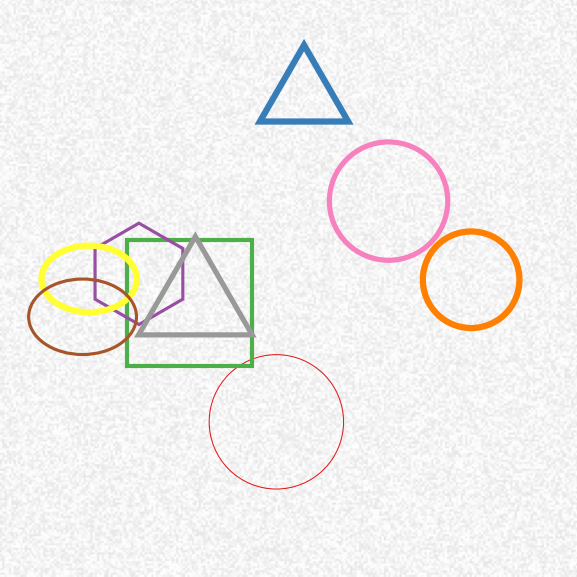[{"shape": "circle", "thickness": 0.5, "radius": 0.58, "center": [0.479, 0.269]}, {"shape": "triangle", "thickness": 3, "radius": 0.44, "center": [0.526, 0.833]}, {"shape": "square", "thickness": 2, "radius": 0.54, "center": [0.328, 0.474]}, {"shape": "hexagon", "thickness": 1.5, "radius": 0.44, "center": [0.241, 0.525]}, {"shape": "circle", "thickness": 3, "radius": 0.42, "center": [0.816, 0.515]}, {"shape": "oval", "thickness": 3, "radius": 0.41, "center": [0.154, 0.516]}, {"shape": "oval", "thickness": 1.5, "radius": 0.47, "center": [0.143, 0.451]}, {"shape": "circle", "thickness": 2.5, "radius": 0.51, "center": [0.673, 0.651]}, {"shape": "triangle", "thickness": 2.5, "radius": 0.57, "center": [0.338, 0.476]}]